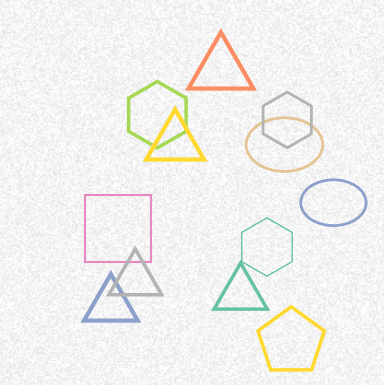[{"shape": "hexagon", "thickness": 1, "radius": 0.38, "center": [0.693, 0.358]}, {"shape": "triangle", "thickness": 2.5, "radius": 0.4, "center": [0.625, 0.237]}, {"shape": "triangle", "thickness": 3, "radius": 0.49, "center": [0.574, 0.819]}, {"shape": "triangle", "thickness": 3, "radius": 0.4, "center": [0.288, 0.208]}, {"shape": "oval", "thickness": 2, "radius": 0.42, "center": [0.866, 0.474]}, {"shape": "square", "thickness": 1.5, "radius": 0.43, "center": [0.307, 0.406]}, {"shape": "hexagon", "thickness": 2.5, "radius": 0.43, "center": [0.409, 0.702]}, {"shape": "triangle", "thickness": 3, "radius": 0.43, "center": [0.455, 0.629]}, {"shape": "pentagon", "thickness": 2.5, "radius": 0.45, "center": [0.756, 0.113]}, {"shape": "oval", "thickness": 2, "radius": 0.5, "center": [0.739, 0.624]}, {"shape": "hexagon", "thickness": 2, "radius": 0.36, "center": [0.746, 0.689]}, {"shape": "triangle", "thickness": 2.5, "radius": 0.4, "center": [0.351, 0.274]}]